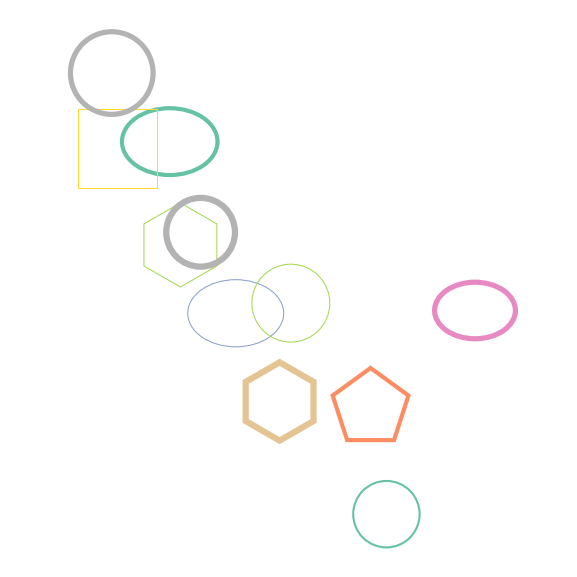[{"shape": "circle", "thickness": 1, "radius": 0.29, "center": [0.669, 0.109]}, {"shape": "oval", "thickness": 2, "radius": 0.41, "center": [0.294, 0.754]}, {"shape": "pentagon", "thickness": 2, "radius": 0.35, "center": [0.642, 0.293]}, {"shape": "oval", "thickness": 0.5, "radius": 0.42, "center": [0.408, 0.457]}, {"shape": "oval", "thickness": 2.5, "radius": 0.35, "center": [0.823, 0.461]}, {"shape": "hexagon", "thickness": 0.5, "radius": 0.36, "center": [0.312, 0.575]}, {"shape": "circle", "thickness": 0.5, "radius": 0.34, "center": [0.504, 0.474]}, {"shape": "square", "thickness": 0.5, "radius": 0.34, "center": [0.204, 0.741]}, {"shape": "hexagon", "thickness": 3, "radius": 0.34, "center": [0.484, 0.304]}, {"shape": "circle", "thickness": 2.5, "radius": 0.36, "center": [0.194, 0.873]}, {"shape": "circle", "thickness": 3, "radius": 0.3, "center": [0.347, 0.597]}]